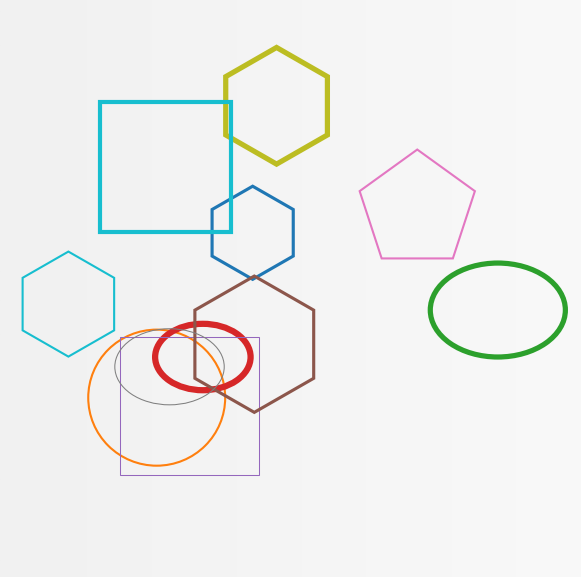[{"shape": "hexagon", "thickness": 1.5, "radius": 0.4, "center": [0.435, 0.596]}, {"shape": "circle", "thickness": 1, "radius": 0.59, "center": [0.27, 0.311]}, {"shape": "oval", "thickness": 2.5, "radius": 0.58, "center": [0.856, 0.462]}, {"shape": "oval", "thickness": 3, "radius": 0.41, "center": [0.349, 0.381]}, {"shape": "square", "thickness": 0.5, "radius": 0.6, "center": [0.326, 0.296]}, {"shape": "hexagon", "thickness": 1.5, "radius": 0.59, "center": [0.437, 0.403]}, {"shape": "pentagon", "thickness": 1, "radius": 0.52, "center": [0.718, 0.636]}, {"shape": "oval", "thickness": 0.5, "radius": 0.47, "center": [0.292, 0.364]}, {"shape": "hexagon", "thickness": 2.5, "radius": 0.5, "center": [0.476, 0.816]}, {"shape": "square", "thickness": 2, "radius": 0.56, "center": [0.284, 0.71]}, {"shape": "hexagon", "thickness": 1, "radius": 0.45, "center": [0.118, 0.473]}]